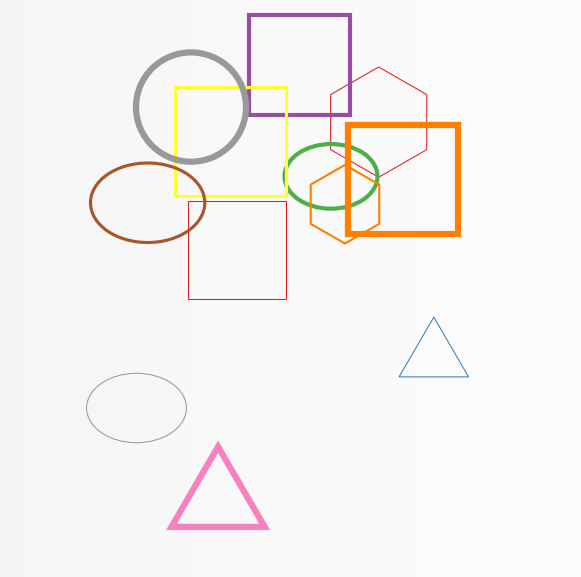[{"shape": "square", "thickness": 0.5, "radius": 0.42, "center": [0.407, 0.566]}, {"shape": "hexagon", "thickness": 0.5, "radius": 0.48, "center": [0.652, 0.788]}, {"shape": "triangle", "thickness": 0.5, "radius": 0.35, "center": [0.746, 0.381]}, {"shape": "oval", "thickness": 2, "radius": 0.4, "center": [0.569, 0.694]}, {"shape": "square", "thickness": 2, "radius": 0.43, "center": [0.515, 0.887]}, {"shape": "hexagon", "thickness": 1, "radius": 0.34, "center": [0.594, 0.646]}, {"shape": "square", "thickness": 3, "radius": 0.47, "center": [0.693, 0.688]}, {"shape": "square", "thickness": 1.5, "radius": 0.47, "center": [0.397, 0.754]}, {"shape": "oval", "thickness": 1.5, "radius": 0.49, "center": [0.254, 0.648]}, {"shape": "triangle", "thickness": 3, "radius": 0.46, "center": [0.375, 0.133]}, {"shape": "circle", "thickness": 3, "radius": 0.47, "center": [0.329, 0.814]}, {"shape": "oval", "thickness": 0.5, "radius": 0.43, "center": [0.235, 0.293]}]